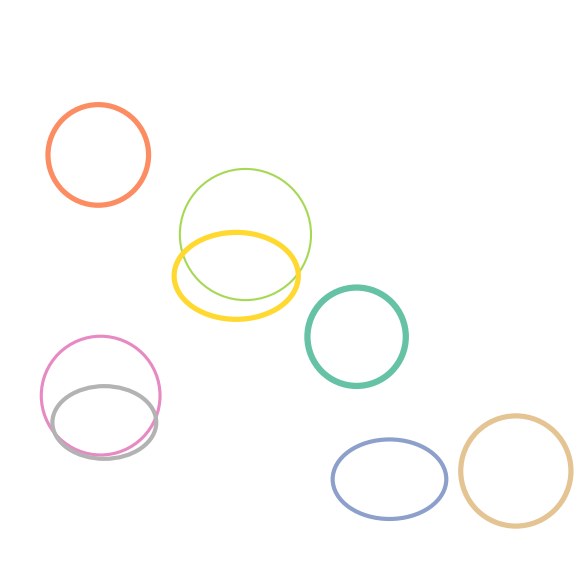[{"shape": "circle", "thickness": 3, "radius": 0.43, "center": [0.618, 0.416]}, {"shape": "circle", "thickness": 2.5, "radius": 0.44, "center": [0.17, 0.731]}, {"shape": "oval", "thickness": 2, "radius": 0.49, "center": [0.674, 0.169]}, {"shape": "circle", "thickness": 1.5, "radius": 0.51, "center": [0.174, 0.314]}, {"shape": "circle", "thickness": 1, "radius": 0.57, "center": [0.425, 0.593]}, {"shape": "oval", "thickness": 2.5, "radius": 0.54, "center": [0.409, 0.521]}, {"shape": "circle", "thickness": 2.5, "radius": 0.48, "center": [0.893, 0.184]}, {"shape": "oval", "thickness": 2, "radius": 0.45, "center": [0.181, 0.268]}]